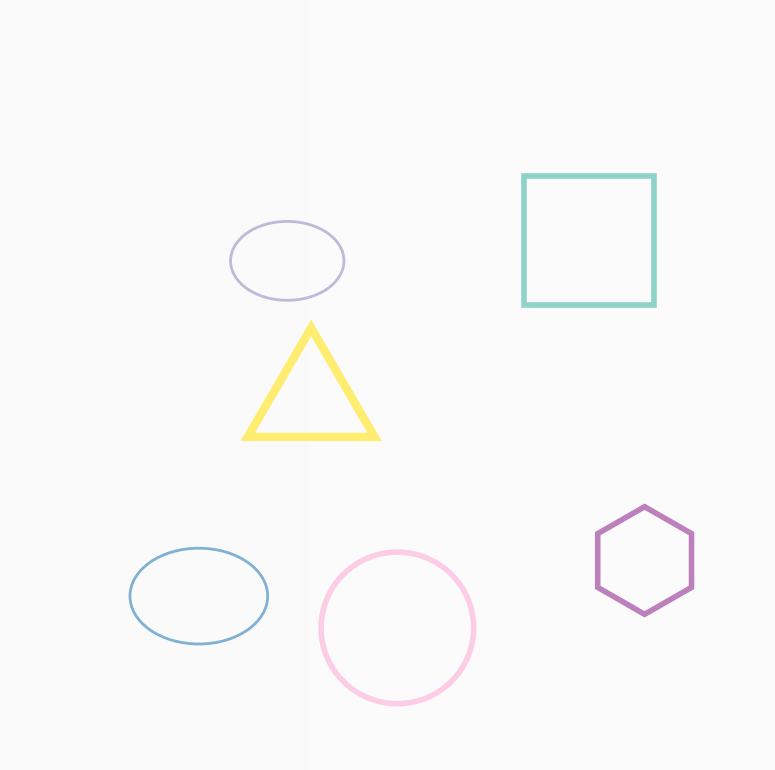[{"shape": "square", "thickness": 2, "radius": 0.42, "center": [0.76, 0.687]}, {"shape": "oval", "thickness": 1, "radius": 0.37, "center": [0.371, 0.661]}, {"shape": "oval", "thickness": 1, "radius": 0.44, "center": [0.257, 0.226]}, {"shape": "circle", "thickness": 2, "radius": 0.49, "center": [0.513, 0.185]}, {"shape": "hexagon", "thickness": 2, "radius": 0.35, "center": [0.832, 0.272]}, {"shape": "triangle", "thickness": 3, "radius": 0.47, "center": [0.401, 0.48]}]